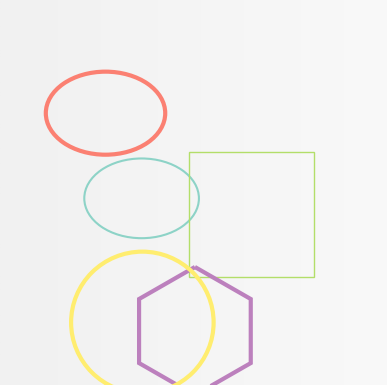[{"shape": "oval", "thickness": 1.5, "radius": 0.74, "center": [0.365, 0.485]}, {"shape": "oval", "thickness": 3, "radius": 0.77, "center": [0.272, 0.706]}, {"shape": "square", "thickness": 1, "radius": 0.81, "center": [0.649, 0.443]}, {"shape": "hexagon", "thickness": 3, "radius": 0.83, "center": [0.503, 0.14]}, {"shape": "circle", "thickness": 3, "radius": 0.92, "center": [0.367, 0.162]}]